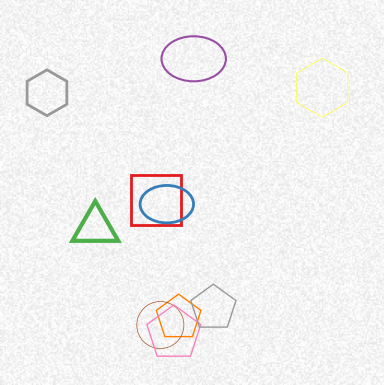[{"shape": "square", "thickness": 2, "radius": 0.33, "center": [0.405, 0.48]}, {"shape": "oval", "thickness": 2, "radius": 0.35, "center": [0.433, 0.47]}, {"shape": "triangle", "thickness": 3, "radius": 0.34, "center": [0.248, 0.409]}, {"shape": "oval", "thickness": 1.5, "radius": 0.42, "center": [0.503, 0.847]}, {"shape": "pentagon", "thickness": 1, "radius": 0.3, "center": [0.464, 0.175]}, {"shape": "hexagon", "thickness": 0.5, "radius": 0.38, "center": [0.837, 0.772]}, {"shape": "circle", "thickness": 0.5, "radius": 0.31, "center": [0.416, 0.156]}, {"shape": "pentagon", "thickness": 1, "radius": 0.37, "center": [0.451, 0.134]}, {"shape": "hexagon", "thickness": 2, "radius": 0.3, "center": [0.122, 0.759]}, {"shape": "pentagon", "thickness": 1, "radius": 0.31, "center": [0.554, 0.2]}]